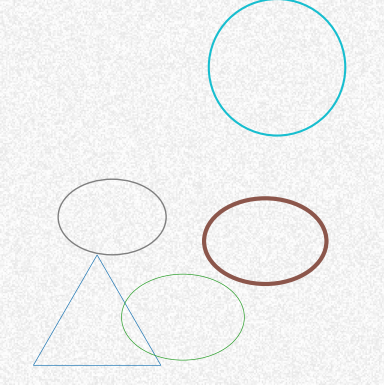[{"shape": "triangle", "thickness": 0.5, "radius": 0.96, "center": [0.252, 0.147]}, {"shape": "oval", "thickness": 0.5, "radius": 0.8, "center": [0.475, 0.176]}, {"shape": "oval", "thickness": 3, "radius": 0.79, "center": [0.689, 0.374]}, {"shape": "oval", "thickness": 1, "radius": 0.7, "center": [0.291, 0.436]}, {"shape": "circle", "thickness": 1.5, "radius": 0.89, "center": [0.72, 0.825]}]